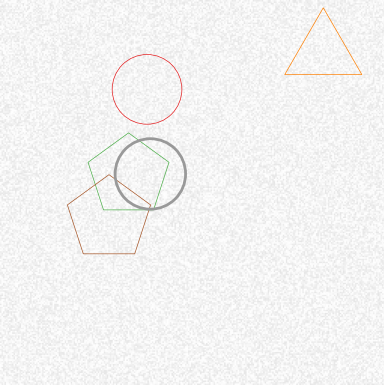[{"shape": "circle", "thickness": 0.5, "radius": 0.45, "center": [0.382, 0.768]}, {"shape": "pentagon", "thickness": 0.5, "radius": 0.55, "center": [0.334, 0.544]}, {"shape": "triangle", "thickness": 0.5, "radius": 0.58, "center": [0.84, 0.864]}, {"shape": "pentagon", "thickness": 0.5, "radius": 0.57, "center": [0.283, 0.433]}, {"shape": "circle", "thickness": 2, "radius": 0.46, "center": [0.391, 0.548]}]